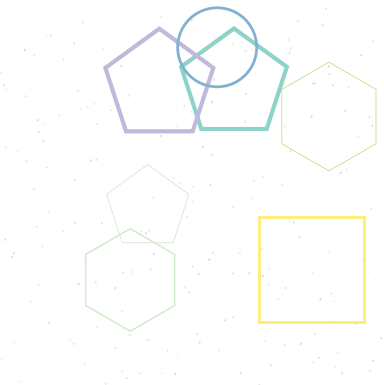[{"shape": "pentagon", "thickness": 3, "radius": 0.72, "center": [0.608, 0.782]}, {"shape": "pentagon", "thickness": 3, "radius": 0.74, "center": [0.414, 0.778]}, {"shape": "circle", "thickness": 2, "radius": 0.51, "center": [0.564, 0.877]}, {"shape": "hexagon", "thickness": 0.5, "radius": 0.71, "center": [0.854, 0.697]}, {"shape": "pentagon", "thickness": 0.5, "radius": 0.56, "center": [0.384, 0.46]}, {"shape": "hexagon", "thickness": 1, "radius": 0.67, "center": [0.338, 0.273]}, {"shape": "square", "thickness": 2, "radius": 0.68, "center": [0.809, 0.299]}]